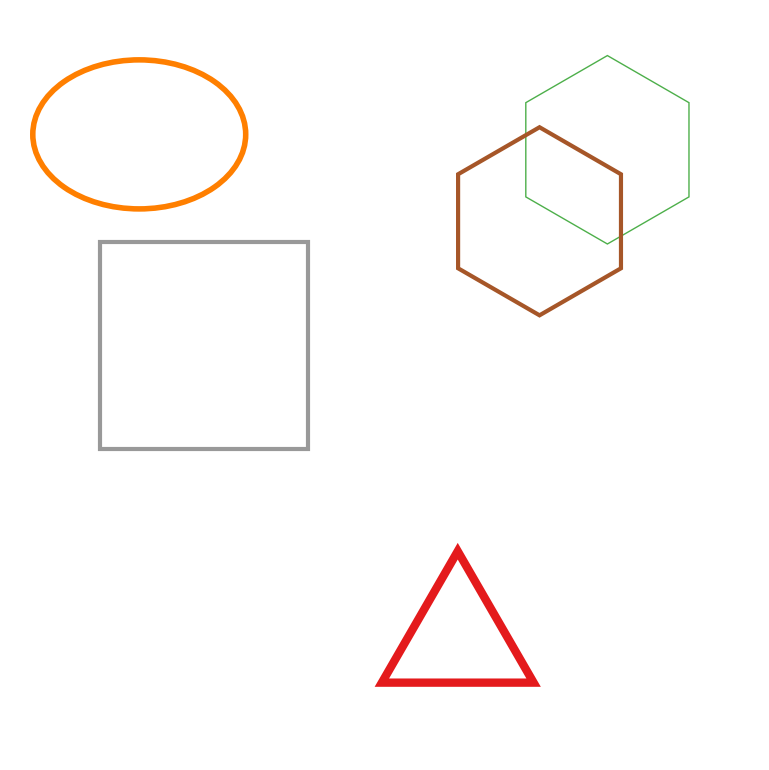[{"shape": "triangle", "thickness": 3, "radius": 0.57, "center": [0.594, 0.17]}, {"shape": "hexagon", "thickness": 0.5, "radius": 0.61, "center": [0.789, 0.805]}, {"shape": "oval", "thickness": 2, "radius": 0.69, "center": [0.181, 0.825]}, {"shape": "hexagon", "thickness": 1.5, "radius": 0.61, "center": [0.701, 0.713]}, {"shape": "square", "thickness": 1.5, "radius": 0.67, "center": [0.265, 0.551]}]